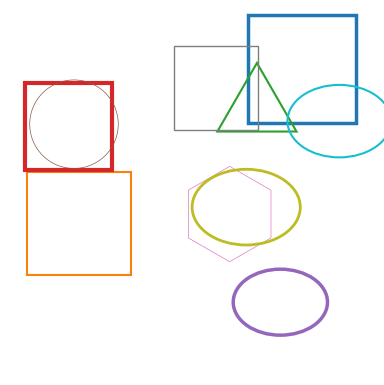[{"shape": "square", "thickness": 2.5, "radius": 0.7, "center": [0.784, 0.82]}, {"shape": "square", "thickness": 1.5, "radius": 0.67, "center": [0.205, 0.42]}, {"shape": "triangle", "thickness": 1.5, "radius": 0.59, "center": [0.667, 0.718]}, {"shape": "square", "thickness": 3, "radius": 0.57, "center": [0.179, 0.671]}, {"shape": "oval", "thickness": 2.5, "radius": 0.61, "center": [0.728, 0.215]}, {"shape": "circle", "thickness": 0.5, "radius": 0.57, "center": [0.192, 0.677]}, {"shape": "hexagon", "thickness": 0.5, "radius": 0.62, "center": [0.597, 0.444]}, {"shape": "square", "thickness": 1, "radius": 0.55, "center": [0.562, 0.773]}, {"shape": "oval", "thickness": 2, "radius": 0.7, "center": [0.639, 0.462]}, {"shape": "oval", "thickness": 1.5, "radius": 0.67, "center": [0.881, 0.685]}]